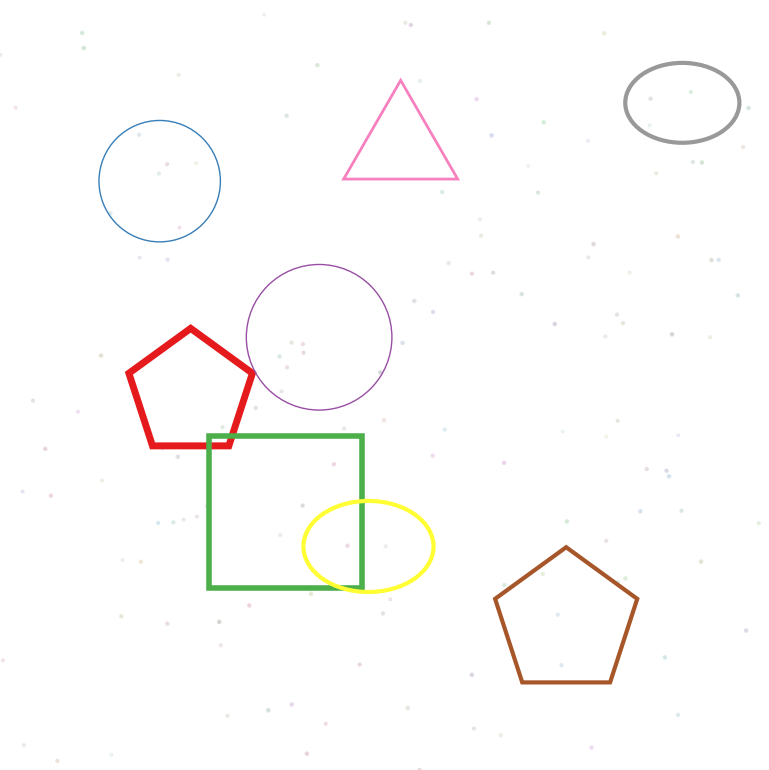[{"shape": "pentagon", "thickness": 2.5, "radius": 0.42, "center": [0.248, 0.489]}, {"shape": "circle", "thickness": 0.5, "radius": 0.39, "center": [0.207, 0.765]}, {"shape": "square", "thickness": 2, "radius": 0.49, "center": [0.371, 0.335]}, {"shape": "circle", "thickness": 0.5, "radius": 0.47, "center": [0.414, 0.562]}, {"shape": "oval", "thickness": 1.5, "radius": 0.42, "center": [0.479, 0.29]}, {"shape": "pentagon", "thickness": 1.5, "radius": 0.49, "center": [0.735, 0.192]}, {"shape": "triangle", "thickness": 1, "radius": 0.43, "center": [0.52, 0.81]}, {"shape": "oval", "thickness": 1.5, "radius": 0.37, "center": [0.886, 0.866]}]